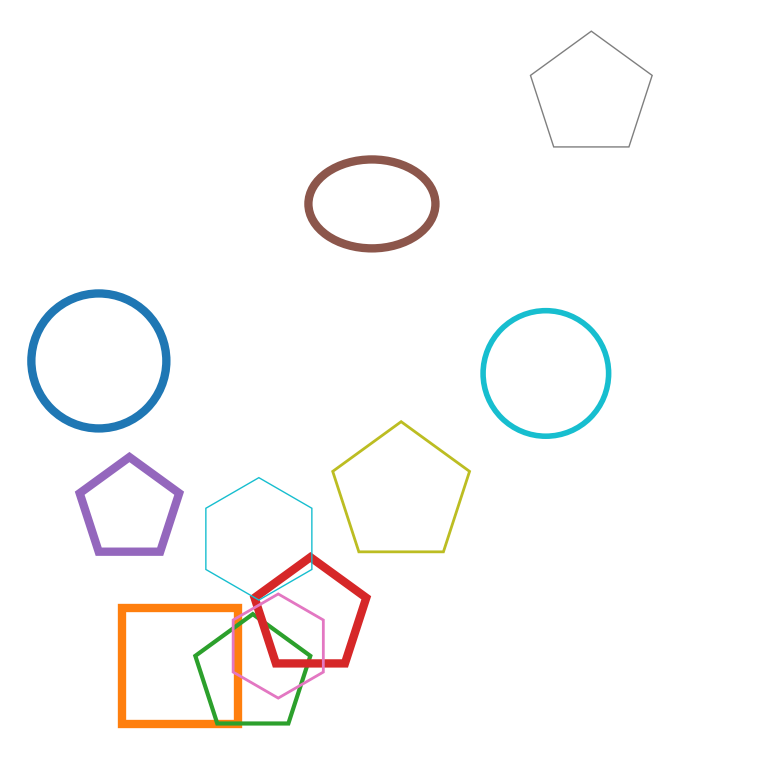[{"shape": "circle", "thickness": 3, "radius": 0.44, "center": [0.128, 0.531]}, {"shape": "square", "thickness": 3, "radius": 0.37, "center": [0.234, 0.135]}, {"shape": "pentagon", "thickness": 1.5, "radius": 0.39, "center": [0.328, 0.124]}, {"shape": "pentagon", "thickness": 3, "radius": 0.38, "center": [0.403, 0.2]}, {"shape": "pentagon", "thickness": 3, "radius": 0.34, "center": [0.168, 0.338]}, {"shape": "oval", "thickness": 3, "radius": 0.41, "center": [0.483, 0.735]}, {"shape": "hexagon", "thickness": 1, "radius": 0.34, "center": [0.361, 0.161]}, {"shape": "pentagon", "thickness": 0.5, "radius": 0.42, "center": [0.768, 0.876]}, {"shape": "pentagon", "thickness": 1, "radius": 0.47, "center": [0.521, 0.359]}, {"shape": "circle", "thickness": 2, "radius": 0.41, "center": [0.709, 0.515]}, {"shape": "hexagon", "thickness": 0.5, "radius": 0.4, "center": [0.336, 0.3]}]